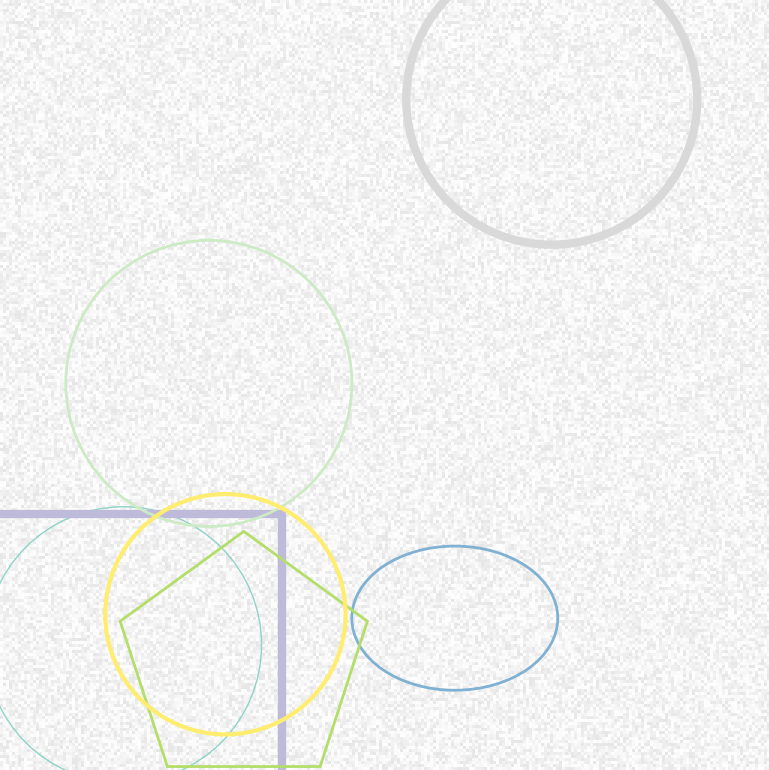[{"shape": "circle", "thickness": 0.5, "radius": 0.9, "center": [0.16, 0.162]}, {"shape": "square", "thickness": 3, "radius": 0.99, "center": [0.169, 0.135]}, {"shape": "oval", "thickness": 1, "radius": 0.67, "center": [0.591, 0.197]}, {"shape": "pentagon", "thickness": 1, "radius": 0.84, "center": [0.317, 0.141]}, {"shape": "circle", "thickness": 3, "radius": 0.94, "center": [0.717, 0.871]}, {"shape": "circle", "thickness": 1, "radius": 0.93, "center": [0.271, 0.502]}, {"shape": "circle", "thickness": 1.5, "radius": 0.78, "center": [0.293, 0.202]}]